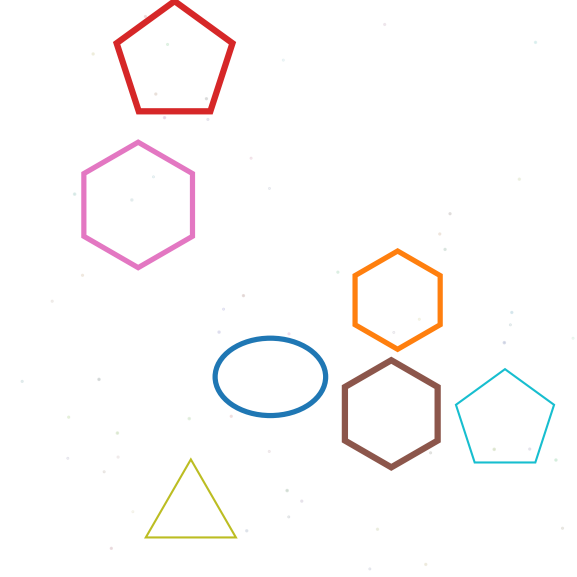[{"shape": "oval", "thickness": 2.5, "radius": 0.48, "center": [0.468, 0.347]}, {"shape": "hexagon", "thickness": 2.5, "radius": 0.43, "center": [0.689, 0.479]}, {"shape": "pentagon", "thickness": 3, "radius": 0.53, "center": [0.302, 0.892]}, {"shape": "hexagon", "thickness": 3, "radius": 0.46, "center": [0.678, 0.283]}, {"shape": "hexagon", "thickness": 2.5, "radius": 0.54, "center": [0.239, 0.644]}, {"shape": "triangle", "thickness": 1, "radius": 0.45, "center": [0.33, 0.114]}, {"shape": "pentagon", "thickness": 1, "radius": 0.45, "center": [0.874, 0.271]}]